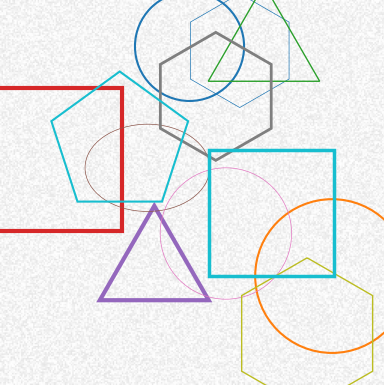[{"shape": "circle", "thickness": 1.5, "radius": 0.71, "center": [0.492, 0.879]}, {"shape": "hexagon", "thickness": 0.5, "radius": 0.74, "center": [0.623, 0.869]}, {"shape": "circle", "thickness": 1.5, "radius": 1.0, "center": [0.863, 0.283]}, {"shape": "triangle", "thickness": 1, "radius": 0.84, "center": [0.686, 0.872]}, {"shape": "square", "thickness": 3, "radius": 0.92, "center": [0.132, 0.586]}, {"shape": "triangle", "thickness": 3, "radius": 0.82, "center": [0.401, 0.302]}, {"shape": "oval", "thickness": 0.5, "radius": 0.81, "center": [0.383, 0.564]}, {"shape": "circle", "thickness": 0.5, "radius": 0.85, "center": [0.587, 0.393]}, {"shape": "hexagon", "thickness": 2, "radius": 0.83, "center": [0.56, 0.75]}, {"shape": "hexagon", "thickness": 1, "radius": 0.98, "center": [0.798, 0.134]}, {"shape": "pentagon", "thickness": 1.5, "radius": 0.93, "center": [0.311, 0.627]}, {"shape": "square", "thickness": 2.5, "radius": 0.82, "center": [0.705, 0.446]}]